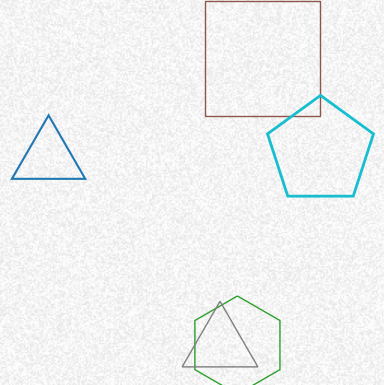[{"shape": "triangle", "thickness": 1.5, "radius": 0.55, "center": [0.126, 0.59]}, {"shape": "hexagon", "thickness": 1, "radius": 0.64, "center": [0.617, 0.104]}, {"shape": "square", "thickness": 1, "radius": 0.74, "center": [0.681, 0.848]}, {"shape": "triangle", "thickness": 1, "radius": 0.57, "center": [0.571, 0.104]}, {"shape": "pentagon", "thickness": 2, "radius": 0.72, "center": [0.832, 0.608]}]